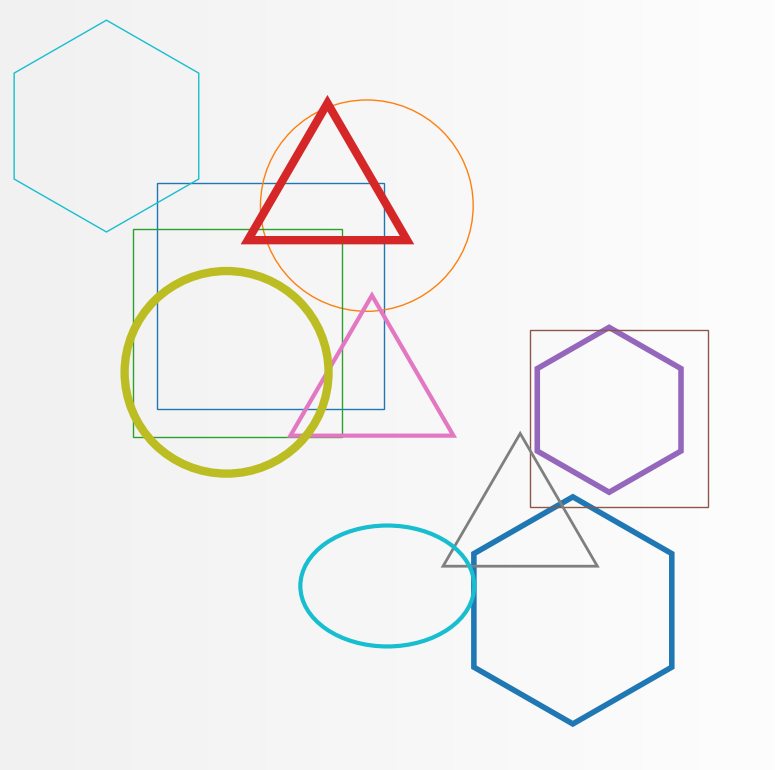[{"shape": "square", "thickness": 0.5, "radius": 0.73, "center": [0.349, 0.615]}, {"shape": "hexagon", "thickness": 2, "radius": 0.74, "center": [0.739, 0.207]}, {"shape": "circle", "thickness": 0.5, "radius": 0.69, "center": [0.473, 0.733]}, {"shape": "square", "thickness": 0.5, "radius": 0.68, "center": [0.306, 0.568]}, {"shape": "triangle", "thickness": 3, "radius": 0.59, "center": [0.423, 0.747]}, {"shape": "hexagon", "thickness": 2, "radius": 0.54, "center": [0.786, 0.468]}, {"shape": "square", "thickness": 0.5, "radius": 0.57, "center": [0.798, 0.456]}, {"shape": "triangle", "thickness": 1.5, "radius": 0.61, "center": [0.48, 0.495]}, {"shape": "triangle", "thickness": 1, "radius": 0.57, "center": [0.671, 0.322]}, {"shape": "circle", "thickness": 3, "radius": 0.66, "center": [0.292, 0.516]}, {"shape": "oval", "thickness": 1.5, "radius": 0.56, "center": [0.5, 0.239]}, {"shape": "hexagon", "thickness": 0.5, "radius": 0.69, "center": [0.137, 0.836]}]